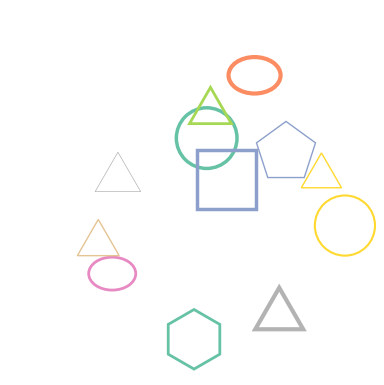[{"shape": "circle", "thickness": 2.5, "radius": 0.39, "center": [0.537, 0.641]}, {"shape": "hexagon", "thickness": 2, "radius": 0.39, "center": [0.504, 0.119]}, {"shape": "oval", "thickness": 3, "radius": 0.34, "center": [0.661, 0.804]}, {"shape": "pentagon", "thickness": 1, "radius": 0.4, "center": [0.743, 0.604]}, {"shape": "square", "thickness": 2.5, "radius": 0.38, "center": [0.589, 0.534]}, {"shape": "oval", "thickness": 2, "radius": 0.31, "center": [0.291, 0.289]}, {"shape": "triangle", "thickness": 2, "radius": 0.31, "center": [0.547, 0.71]}, {"shape": "triangle", "thickness": 1, "radius": 0.3, "center": [0.835, 0.542]}, {"shape": "circle", "thickness": 1.5, "radius": 0.39, "center": [0.896, 0.414]}, {"shape": "triangle", "thickness": 1, "radius": 0.31, "center": [0.255, 0.367]}, {"shape": "triangle", "thickness": 3, "radius": 0.36, "center": [0.725, 0.181]}, {"shape": "triangle", "thickness": 0.5, "radius": 0.34, "center": [0.306, 0.536]}]